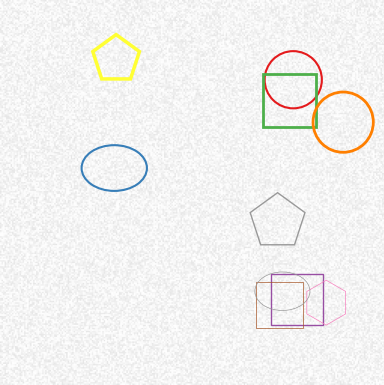[{"shape": "circle", "thickness": 1.5, "radius": 0.37, "center": [0.762, 0.793]}, {"shape": "oval", "thickness": 1.5, "radius": 0.42, "center": [0.297, 0.564]}, {"shape": "square", "thickness": 2, "radius": 0.34, "center": [0.751, 0.738]}, {"shape": "square", "thickness": 1, "radius": 0.34, "center": [0.772, 0.223]}, {"shape": "circle", "thickness": 2, "radius": 0.39, "center": [0.891, 0.683]}, {"shape": "pentagon", "thickness": 2.5, "radius": 0.32, "center": [0.302, 0.846]}, {"shape": "square", "thickness": 0.5, "radius": 0.3, "center": [0.726, 0.208]}, {"shape": "hexagon", "thickness": 0.5, "radius": 0.29, "center": [0.847, 0.214]}, {"shape": "pentagon", "thickness": 1, "radius": 0.37, "center": [0.721, 0.425]}, {"shape": "oval", "thickness": 0.5, "radius": 0.36, "center": [0.734, 0.244]}]